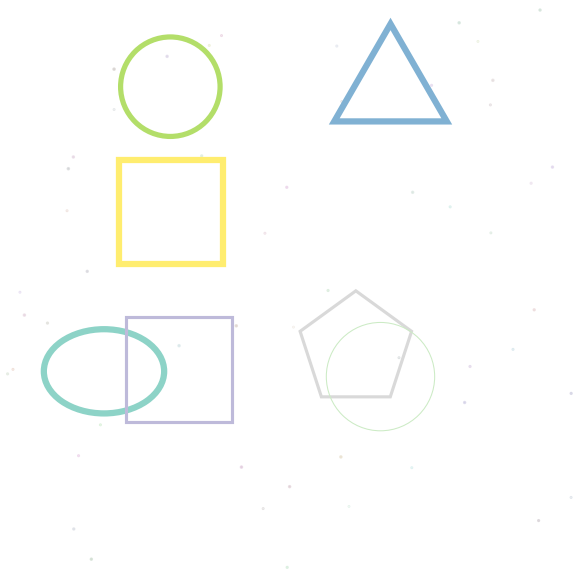[{"shape": "oval", "thickness": 3, "radius": 0.52, "center": [0.18, 0.356]}, {"shape": "square", "thickness": 1.5, "radius": 0.46, "center": [0.31, 0.359]}, {"shape": "triangle", "thickness": 3, "radius": 0.56, "center": [0.676, 0.845]}, {"shape": "circle", "thickness": 2.5, "radius": 0.43, "center": [0.295, 0.849]}, {"shape": "pentagon", "thickness": 1.5, "radius": 0.51, "center": [0.616, 0.394]}, {"shape": "circle", "thickness": 0.5, "radius": 0.47, "center": [0.659, 0.347]}, {"shape": "square", "thickness": 3, "radius": 0.45, "center": [0.296, 0.631]}]